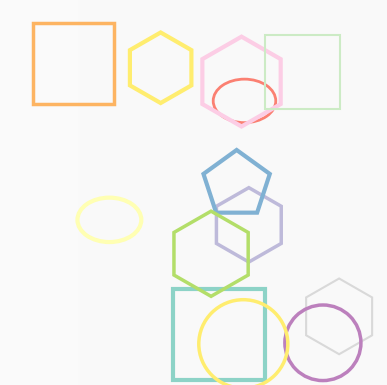[{"shape": "square", "thickness": 3, "radius": 0.59, "center": [0.565, 0.131]}, {"shape": "oval", "thickness": 3, "radius": 0.41, "center": [0.282, 0.429]}, {"shape": "hexagon", "thickness": 2.5, "radius": 0.48, "center": [0.642, 0.416]}, {"shape": "oval", "thickness": 2, "radius": 0.4, "center": [0.631, 0.738]}, {"shape": "pentagon", "thickness": 3, "radius": 0.45, "center": [0.611, 0.52]}, {"shape": "square", "thickness": 2.5, "radius": 0.53, "center": [0.189, 0.834]}, {"shape": "hexagon", "thickness": 2.5, "radius": 0.55, "center": [0.545, 0.341]}, {"shape": "hexagon", "thickness": 3, "radius": 0.58, "center": [0.623, 0.788]}, {"shape": "hexagon", "thickness": 1.5, "radius": 0.49, "center": [0.875, 0.178]}, {"shape": "circle", "thickness": 2.5, "radius": 0.49, "center": [0.833, 0.11]}, {"shape": "square", "thickness": 1.5, "radius": 0.48, "center": [0.782, 0.814]}, {"shape": "circle", "thickness": 2.5, "radius": 0.57, "center": [0.628, 0.107]}, {"shape": "hexagon", "thickness": 3, "radius": 0.46, "center": [0.415, 0.824]}]